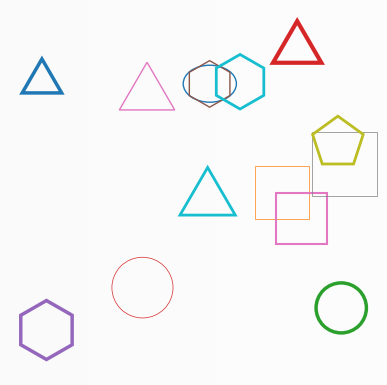[{"shape": "triangle", "thickness": 2.5, "radius": 0.29, "center": [0.108, 0.788]}, {"shape": "oval", "thickness": 1, "radius": 0.34, "center": [0.541, 0.783]}, {"shape": "square", "thickness": 0.5, "radius": 0.35, "center": [0.727, 0.5]}, {"shape": "circle", "thickness": 2.5, "radius": 0.32, "center": [0.881, 0.2]}, {"shape": "triangle", "thickness": 3, "radius": 0.36, "center": [0.767, 0.873]}, {"shape": "circle", "thickness": 0.5, "radius": 0.39, "center": [0.368, 0.253]}, {"shape": "hexagon", "thickness": 2.5, "radius": 0.38, "center": [0.12, 0.143]}, {"shape": "hexagon", "thickness": 1, "radius": 0.3, "center": [0.541, 0.782]}, {"shape": "square", "thickness": 1.5, "radius": 0.33, "center": [0.777, 0.433]}, {"shape": "triangle", "thickness": 1, "radius": 0.41, "center": [0.379, 0.756]}, {"shape": "square", "thickness": 0.5, "radius": 0.42, "center": [0.89, 0.574]}, {"shape": "pentagon", "thickness": 2, "radius": 0.34, "center": [0.872, 0.63]}, {"shape": "triangle", "thickness": 2, "radius": 0.41, "center": [0.536, 0.483]}, {"shape": "hexagon", "thickness": 2, "radius": 0.35, "center": [0.619, 0.788]}]